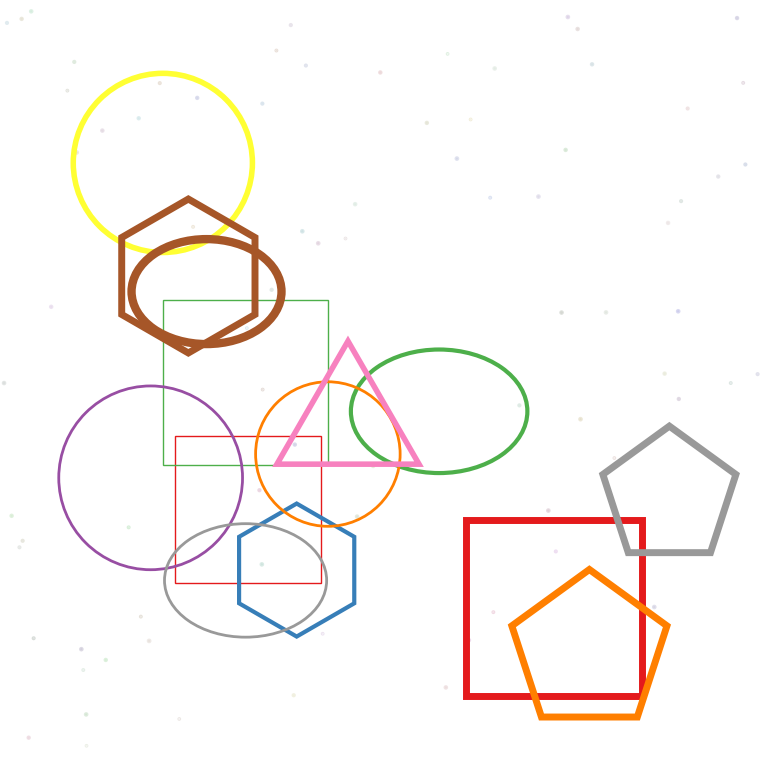[{"shape": "square", "thickness": 0.5, "radius": 0.48, "center": [0.322, 0.338]}, {"shape": "square", "thickness": 2.5, "radius": 0.57, "center": [0.719, 0.21]}, {"shape": "hexagon", "thickness": 1.5, "radius": 0.43, "center": [0.385, 0.26]}, {"shape": "square", "thickness": 0.5, "radius": 0.54, "center": [0.319, 0.503]}, {"shape": "oval", "thickness": 1.5, "radius": 0.57, "center": [0.57, 0.466]}, {"shape": "circle", "thickness": 1, "radius": 0.6, "center": [0.196, 0.379]}, {"shape": "circle", "thickness": 1, "radius": 0.47, "center": [0.426, 0.41]}, {"shape": "pentagon", "thickness": 2.5, "radius": 0.53, "center": [0.765, 0.154]}, {"shape": "circle", "thickness": 2, "radius": 0.58, "center": [0.211, 0.788]}, {"shape": "hexagon", "thickness": 2.5, "radius": 0.5, "center": [0.245, 0.642]}, {"shape": "oval", "thickness": 3, "radius": 0.49, "center": [0.268, 0.621]}, {"shape": "triangle", "thickness": 2, "radius": 0.53, "center": [0.452, 0.45]}, {"shape": "oval", "thickness": 1, "radius": 0.53, "center": [0.319, 0.246]}, {"shape": "pentagon", "thickness": 2.5, "radius": 0.45, "center": [0.869, 0.356]}]